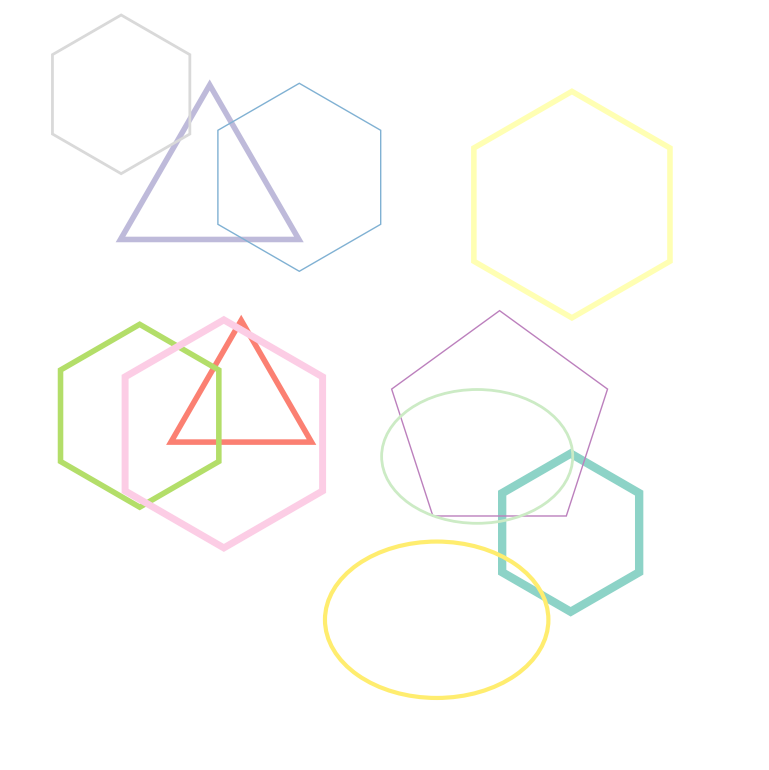[{"shape": "hexagon", "thickness": 3, "radius": 0.51, "center": [0.741, 0.308]}, {"shape": "hexagon", "thickness": 2, "radius": 0.74, "center": [0.743, 0.734]}, {"shape": "triangle", "thickness": 2, "radius": 0.67, "center": [0.272, 0.756]}, {"shape": "triangle", "thickness": 2, "radius": 0.53, "center": [0.313, 0.479]}, {"shape": "hexagon", "thickness": 0.5, "radius": 0.61, "center": [0.389, 0.77]}, {"shape": "hexagon", "thickness": 2, "radius": 0.59, "center": [0.181, 0.46]}, {"shape": "hexagon", "thickness": 2.5, "radius": 0.74, "center": [0.291, 0.437]}, {"shape": "hexagon", "thickness": 1, "radius": 0.52, "center": [0.157, 0.877]}, {"shape": "pentagon", "thickness": 0.5, "radius": 0.74, "center": [0.649, 0.449]}, {"shape": "oval", "thickness": 1, "radius": 0.62, "center": [0.62, 0.407]}, {"shape": "oval", "thickness": 1.5, "radius": 0.73, "center": [0.567, 0.195]}]